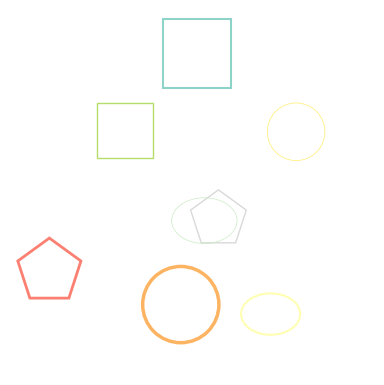[{"shape": "square", "thickness": 1.5, "radius": 0.45, "center": [0.512, 0.861]}, {"shape": "oval", "thickness": 1.5, "radius": 0.38, "center": [0.703, 0.184]}, {"shape": "pentagon", "thickness": 2, "radius": 0.43, "center": [0.128, 0.295]}, {"shape": "circle", "thickness": 2.5, "radius": 0.5, "center": [0.47, 0.209]}, {"shape": "square", "thickness": 1, "radius": 0.36, "center": [0.326, 0.661]}, {"shape": "pentagon", "thickness": 1, "radius": 0.38, "center": [0.567, 0.431]}, {"shape": "oval", "thickness": 0.5, "radius": 0.42, "center": [0.531, 0.427]}, {"shape": "circle", "thickness": 0.5, "radius": 0.37, "center": [0.769, 0.658]}]